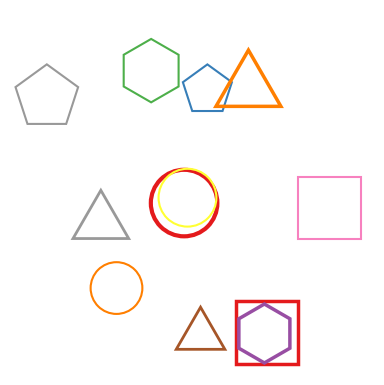[{"shape": "square", "thickness": 2.5, "radius": 0.41, "center": [0.694, 0.137]}, {"shape": "circle", "thickness": 3, "radius": 0.43, "center": [0.478, 0.473]}, {"shape": "pentagon", "thickness": 1.5, "radius": 0.33, "center": [0.539, 0.766]}, {"shape": "hexagon", "thickness": 1.5, "radius": 0.41, "center": [0.393, 0.817]}, {"shape": "hexagon", "thickness": 2.5, "radius": 0.38, "center": [0.687, 0.134]}, {"shape": "triangle", "thickness": 2.5, "radius": 0.49, "center": [0.645, 0.772]}, {"shape": "circle", "thickness": 1.5, "radius": 0.34, "center": [0.303, 0.252]}, {"shape": "circle", "thickness": 1.5, "radius": 0.38, "center": [0.487, 0.486]}, {"shape": "triangle", "thickness": 2, "radius": 0.36, "center": [0.521, 0.129]}, {"shape": "square", "thickness": 1.5, "radius": 0.4, "center": [0.856, 0.46]}, {"shape": "pentagon", "thickness": 1.5, "radius": 0.43, "center": [0.122, 0.747]}, {"shape": "triangle", "thickness": 2, "radius": 0.42, "center": [0.262, 0.422]}]